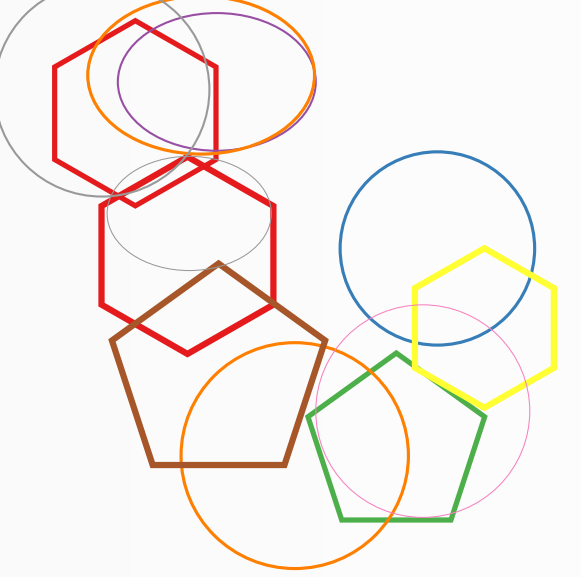[{"shape": "hexagon", "thickness": 2.5, "radius": 0.8, "center": [0.233, 0.803]}, {"shape": "hexagon", "thickness": 3, "radius": 0.85, "center": [0.323, 0.557]}, {"shape": "circle", "thickness": 1.5, "radius": 0.84, "center": [0.752, 0.569]}, {"shape": "pentagon", "thickness": 2.5, "radius": 0.8, "center": [0.682, 0.228]}, {"shape": "oval", "thickness": 1, "radius": 0.85, "center": [0.373, 0.857]}, {"shape": "oval", "thickness": 1.5, "radius": 0.98, "center": [0.346, 0.869]}, {"shape": "circle", "thickness": 1.5, "radius": 0.98, "center": [0.507, 0.21]}, {"shape": "hexagon", "thickness": 3, "radius": 0.69, "center": [0.833, 0.431]}, {"shape": "pentagon", "thickness": 3, "radius": 0.96, "center": [0.376, 0.35]}, {"shape": "circle", "thickness": 0.5, "radius": 0.92, "center": [0.727, 0.287]}, {"shape": "oval", "thickness": 0.5, "radius": 0.71, "center": [0.326, 0.63]}, {"shape": "circle", "thickness": 1, "radius": 0.92, "center": [0.175, 0.844]}]